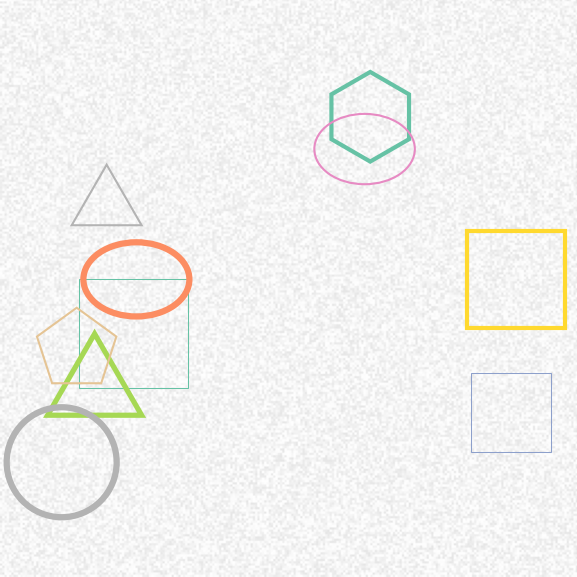[{"shape": "square", "thickness": 0.5, "radius": 0.48, "center": [0.231, 0.422]}, {"shape": "hexagon", "thickness": 2, "radius": 0.39, "center": [0.641, 0.797]}, {"shape": "oval", "thickness": 3, "radius": 0.46, "center": [0.236, 0.515]}, {"shape": "square", "thickness": 0.5, "radius": 0.34, "center": [0.885, 0.284]}, {"shape": "oval", "thickness": 1, "radius": 0.44, "center": [0.631, 0.741]}, {"shape": "triangle", "thickness": 2.5, "radius": 0.47, "center": [0.164, 0.327]}, {"shape": "square", "thickness": 2, "radius": 0.42, "center": [0.894, 0.515]}, {"shape": "pentagon", "thickness": 1, "radius": 0.36, "center": [0.133, 0.394]}, {"shape": "triangle", "thickness": 1, "radius": 0.35, "center": [0.185, 0.644]}, {"shape": "circle", "thickness": 3, "radius": 0.48, "center": [0.107, 0.199]}]